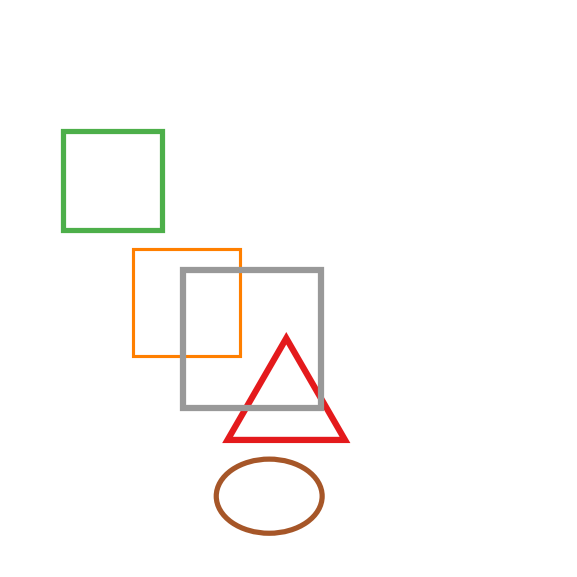[{"shape": "triangle", "thickness": 3, "radius": 0.59, "center": [0.496, 0.296]}, {"shape": "square", "thickness": 2.5, "radius": 0.43, "center": [0.194, 0.686]}, {"shape": "square", "thickness": 1.5, "radius": 0.46, "center": [0.322, 0.475]}, {"shape": "oval", "thickness": 2.5, "radius": 0.46, "center": [0.466, 0.14]}, {"shape": "square", "thickness": 3, "radius": 0.6, "center": [0.437, 0.411]}]